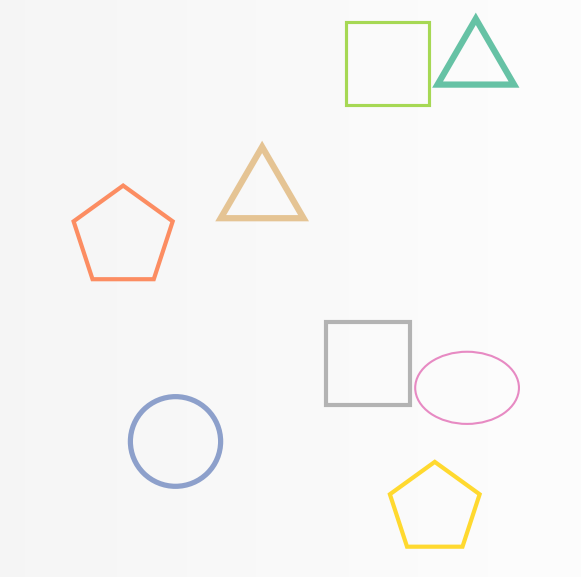[{"shape": "triangle", "thickness": 3, "radius": 0.38, "center": [0.819, 0.891]}, {"shape": "pentagon", "thickness": 2, "radius": 0.45, "center": [0.212, 0.588]}, {"shape": "circle", "thickness": 2.5, "radius": 0.39, "center": [0.302, 0.235]}, {"shape": "oval", "thickness": 1, "radius": 0.45, "center": [0.804, 0.328]}, {"shape": "square", "thickness": 1.5, "radius": 0.36, "center": [0.667, 0.889]}, {"shape": "pentagon", "thickness": 2, "radius": 0.41, "center": [0.748, 0.118]}, {"shape": "triangle", "thickness": 3, "radius": 0.41, "center": [0.451, 0.662]}, {"shape": "square", "thickness": 2, "radius": 0.36, "center": [0.633, 0.37]}]